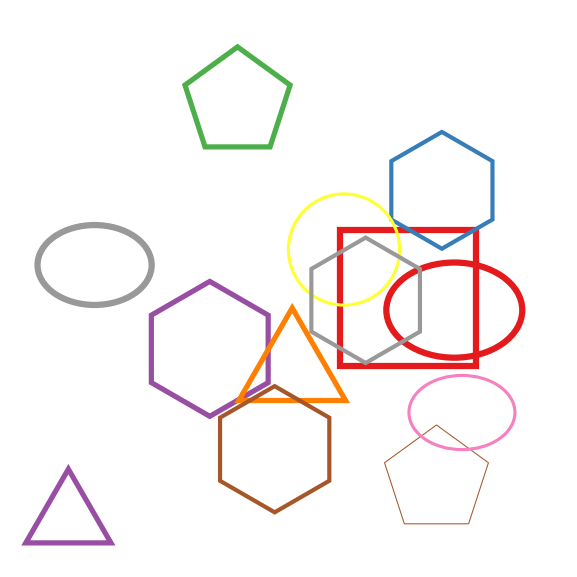[{"shape": "square", "thickness": 3, "radius": 0.59, "center": [0.706, 0.483]}, {"shape": "oval", "thickness": 3, "radius": 0.59, "center": [0.787, 0.462]}, {"shape": "hexagon", "thickness": 2, "radius": 0.51, "center": [0.765, 0.67]}, {"shape": "pentagon", "thickness": 2.5, "radius": 0.48, "center": [0.411, 0.822]}, {"shape": "triangle", "thickness": 2.5, "radius": 0.43, "center": [0.118, 0.102]}, {"shape": "hexagon", "thickness": 2.5, "radius": 0.58, "center": [0.363, 0.395]}, {"shape": "triangle", "thickness": 2.5, "radius": 0.53, "center": [0.506, 0.359]}, {"shape": "circle", "thickness": 1.5, "radius": 0.48, "center": [0.596, 0.567]}, {"shape": "pentagon", "thickness": 0.5, "radius": 0.47, "center": [0.756, 0.169]}, {"shape": "hexagon", "thickness": 2, "radius": 0.55, "center": [0.476, 0.221]}, {"shape": "oval", "thickness": 1.5, "radius": 0.46, "center": [0.8, 0.285]}, {"shape": "hexagon", "thickness": 2, "radius": 0.54, "center": [0.633, 0.479]}, {"shape": "oval", "thickness": 3, "radius": 0.49, "center": [0.164, 0.54]}]